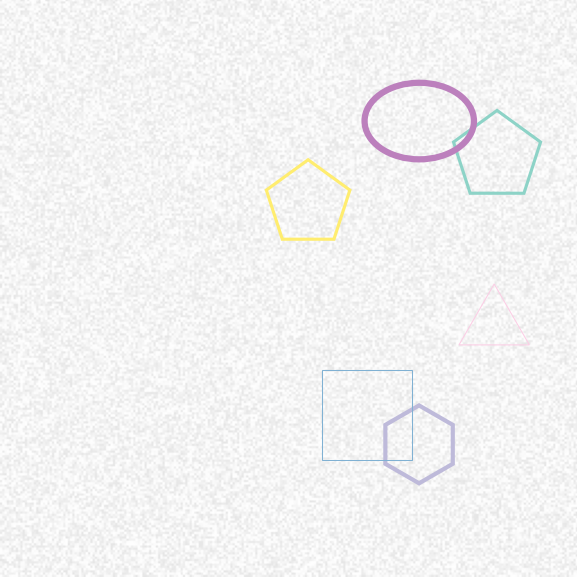[{"shape": "pentagon", "thickness": 1.5, "radius": 0.4, "center": [0.861, 0.729]}, {"shape": "hexagon", "thickness": 2, "radius": 0.34, "center": [0.726, 0.23]}, {"shape": "square", "thickness": 0.5, "radius": 0.39, "center": [0.635, 0.28]}, {"shape": "triangle", "thickness": 0.5, "radius": 0.35, "center": [0.856, 0.437]}, {"shape": "oval", "thickness": 3, "radius": 0.47, "center": [0.726, 0.79]}, {"shape": "pentagon", "thickness": 1.5, "radius": 0.38, "center": [0.534, 0.646]}]